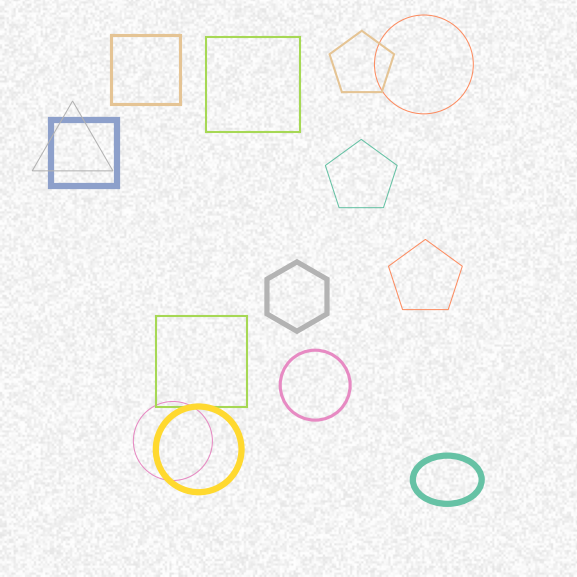[{"shape": "oval", "thickness": 3, "radius": 0.3, "center": [0.774, 0.168]}, {"shape": "pentagon", "thickness": 0.5, "radius": 0.33, "center": [0.626, 0.692]}, {"shape": "pentagon", "thickness": 0.5, "radius": 0.34, "center": [0.737, 0.517]}, {"shape": "circle", "thickness": 0.5, "radius": 0.43, "center": [0.734, 0.888]}, {"shape": "square", "thickness": 3, "radius": 0.29, "center": [0.145, 0.734]}, {"shape": "circle", "thickness": 0.5, "radius": 0.34, "center": [0.299, 0.236]}, {"shape": "circle", "thickness": 1.5, "radius": 0.3, "center": [0.546, 0.332]}, {"shape": "square", "thickness": 1, "radius": 0.41, "center": [0.439, 0.853]}, {"shape": "square", "thickness": 1, "radius": 0.39, "center": [0.349, 0.373]}, {"shape": "circle", "thickness": 3, "radius": 0.37, "center": [0.344, 0.221]}, {"shape": "pentagon", "thickness": 1, "radius": 0.29, "center": [0.627, 0.887]}, {"shape": "square", "thickness": 1.5, "radius": 0.3, "center": [0.252, 0.879]}, {"shape": "hexagon", "thickness": 2.5, "radius": 0.3, "center": [0.514, 0.486]}, {"shape": "triangle", "thickness": 0.5, "radius": 0.4, "center": [0.126, 0.744]}]